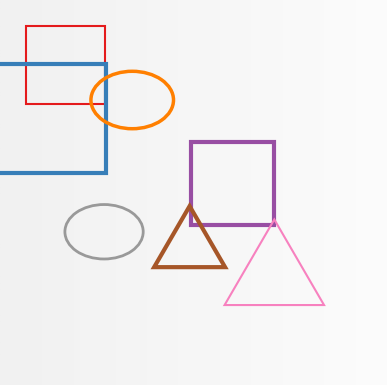[{"shape": "square", "thickness": 1.5, "radius": 0.51, "center": [0.169, 0.832]}, {"shape": "square", "thickness": 3, "radius": 0.71, "center": [0.131, 0.692]}, {"shape": "square", "thickness": 3, "radius": 0.53, "center": [0.599, 0.523]}, {"shape": "oval", "thickness": 2.5, "radius": 0.53, "center": [0.341, 0.74]}, {"shape": "triangle", "thickness": 3, "radius": 0.53, "center": [0.489, 0.359]}, {"shape": "triangle", "thickness": 1.5, "radius": 0.74, "center": [0.708, 0.282]}, {"shape": "oval", "thickness": 2, "radius": 0.51, "center": [0.269, 0.398]}]